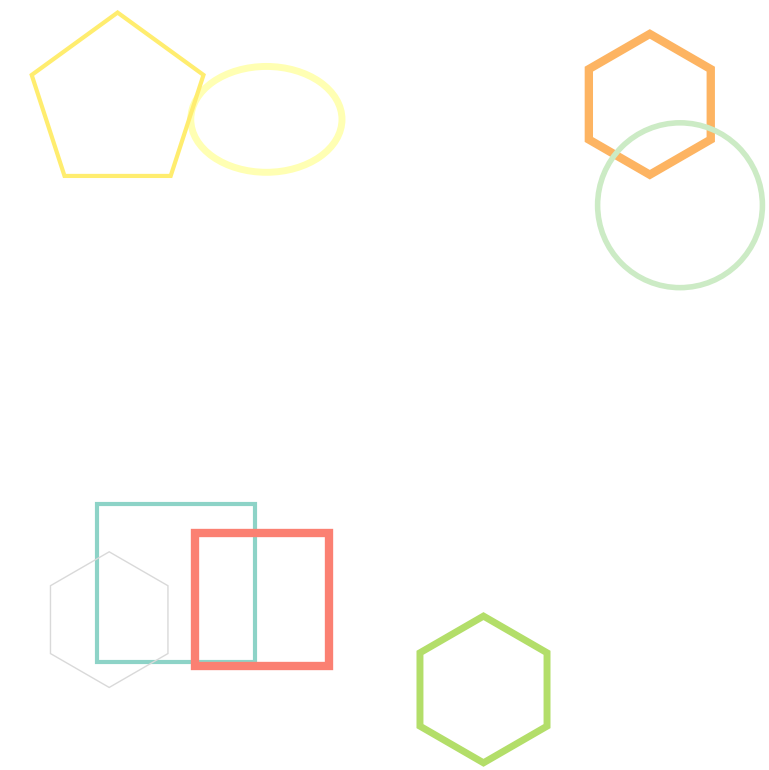[{"shape": "square", "thickness": 1.5, "radius": 0.51, "center": [0.229, 0.243]}, {"shape": "oval", "thickness": 2.5, "radius": 0.49, "center": [0.346, 0.845]}, {"shape": "square", "thickness": 3, "radius": 0.43, "center": [0.34, 0.222]}, {"shape": "hexagon", "thickness": 3, "radius": 0.46, "center": [0.844, 0.865]}, {"shape": "hexagon", "thickness": 2.5, "radius": 0.48, "center": [0.628, 0.105]}, {"shape": "hexagon", "thickness": 0.5, "radius": 0.44, "center": [0.142, 0.195]}, {"shape": "circle", "thickness": 2, "radius": 0.54, "center": [0.883, 0.733]}, {"shape": "pentagon", "thickness": 1.5, "radius": 0.59, "center": [0.153, 0.866]}]